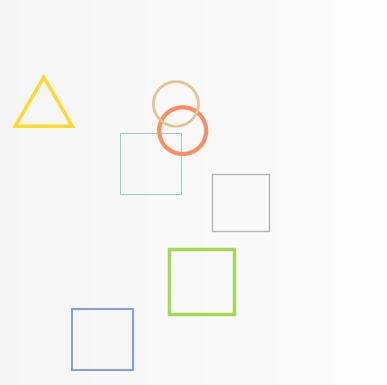[{"shape": "square", "thickness": 0.5, "radius": 0.39, "center": [0.389, 0.575]}, {"shape": "circle", "thickness": 3, "radius": 0.3, "center": [0.472, 0.661]}, {"shape": "square", "thickness": 1.5, "radius": 0.39, "center": [0.264, 0.118]}, {"shape": "square", "thickness": 2.5, "radius": 0.42, "center": [0.52, 0.27]}, {"shape": "triangle", "thickness": 2.5, "radius": 0.43, "center": [0.113, 0.715]}, {"shape": "circle", "thickness": 2, "radius": 0.29, "center": [0.454, 0.73]}, {"shape": "square", "thickness": 1, "radius": 0.37, "center": [0.62, 0.474]}]